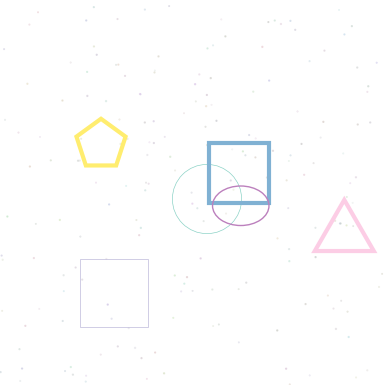[{"shape": "circle", "thickness": 0.5, "radius": 0.45, "center": [0.538, 0.483]}, {"shape": "square", "thickness": 0.5, "radius": 0.44, "center": [0.296, 0.24]}, {"shape": "square", "thickness": 3, "radius": 0.39, "center": [0.621, 0.55]}, {"shape": "triangle", "thickness": 3, "radius": 0.44, "center": [0.894, 0.392]}, {"shape": "oval", "thickness": 1, "radius": 0.37, "center": [0.625, 0.466]}, {"shape": "pentagon", "thickness": 3, "radius": 0.34, "center": [0.262, 0.624]}]